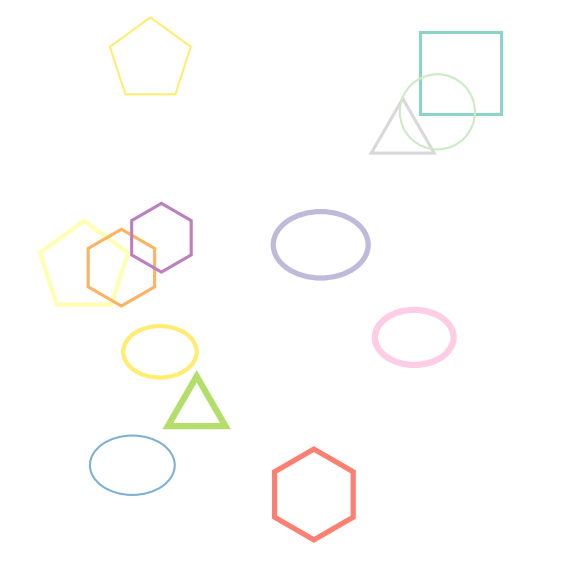[{"shape": "square", "thickness": 1.5, "radius": 0.35, "center": [0.797, 0.873]}, {"shape": "pentagon", "thickness": 2, "radius": 0.4, "center": [0.146, 0.537]}, {"shape": "oval", "thickness": 2.5, "radius": 0.41, "center": [0.555, 0.575]}, {"shape": "hexagon", "thickness": 2.5, "radius": 0.39, "center": [0.544, 0.143]}, {"shape": "oval", "thickness": 1, "radius": 0.37, "center": [0.229, 0.194]}, {"shape": "hexagon", "thickness": 1.5, "radius": 0.33, "center": [0.21, 0.536]}, {"shape": "triangle", "thickness": 3, "radius": 0.29, "center": [0.341, 0.29]}, {"shape": "oval", "thickness": 3, "radius": 0.34, "center": [0.717, 0.415]}, {"shape": "triangle", "thickness": 1.5, "radius": 0.31, "center": [0.697, 0.765]}, {"shape": "hexagon", "thickness": 1.5, "radius": 0.3, "center": [0.28, 0.587]}, {"shape": "circle", "thickness": 1, "radius": 0.33, "center": [0.757, 0.805]}, {"shape": "pentagon", "thickness": 1, "radius": 0.37, "center": [0.26, 0.895]}, {"shape": "oval", "thickness": 2, "radius": 0.32, "center": [0.277, 0.39]}]